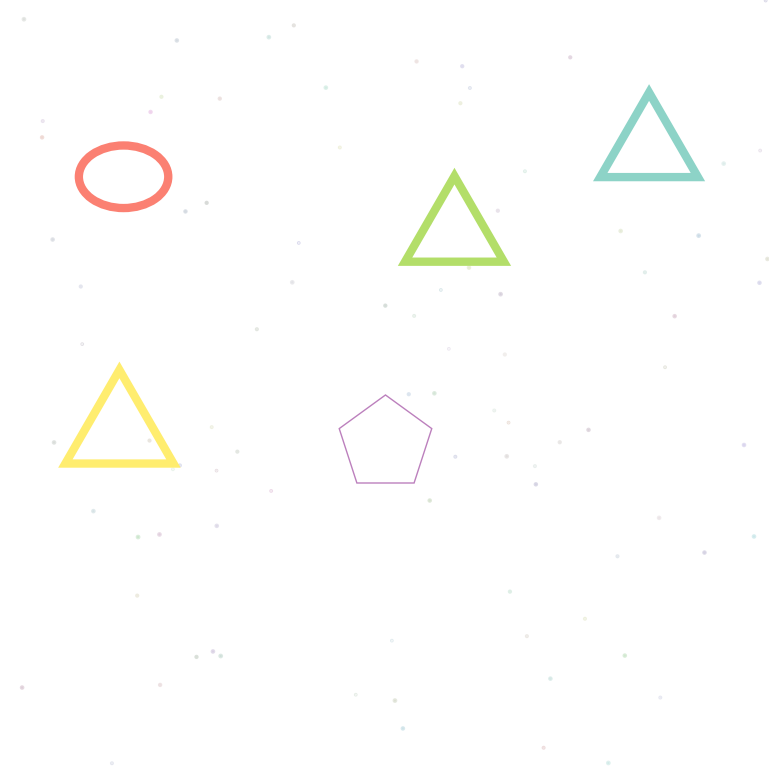[{"shape": "triangle", "thickness": 3, "radius": 0.37, "center": [0.843, 0.807]}, {"shape": "oval", "thickness": 3, "radius": 0.29, "center": [0.16, 0.77]}, {"shape": "triangle", "thickness": 3, "radius": 0.37, "center": [0.59, 0.697]}, {"shape": "pentagon", "thickness": 0.5, "radius": 0.32, "center": [0.501, 0.424]}, {"shape": "triangle", "thickness": 3, "radius": 0.41, "center": [0.155, 0.439]}]